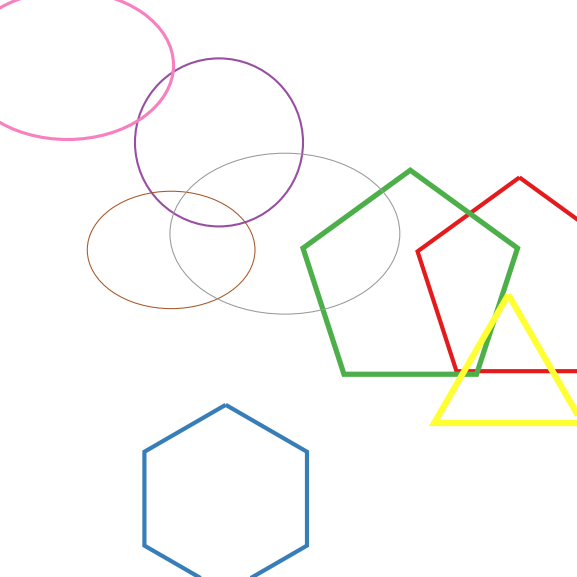[{"shape": "pentagon", "thickness": 2, "radius": 0.93, "center": [0.899, 0.506]}, {"shape": "hexagon", "thickness": 2, "radius": 0.81, "center": [0.391, 0.136]}, {"shape": "pentagon", "thickness": 2.5, "radius": 0.98, "center": [0.71, 0.509]}, {"shape": "circle", "thickness": 1, "radius": 0.73, "center": [0.379, 0.753]}, {"shape": "triangle", "thickness": 3, "radius": 0.74, "center": [0.88, 0.341]}, {"shape": "oval", "thickness": 0.5, "radius": 0.73, "center": [0.296, 0.566]}, {"shape": "oval", "thickness": 1.5, "radius": 0.92, "center": [0.117, 0.886]}, {"shape": "oval", "thickness": 0.5, "radius": 1.0, "center": [0.493, 0.595]}]